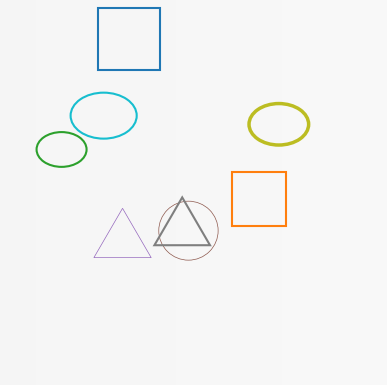[{"shape": "square", "thickness": 1.5, "radius": 0.4, "center": [0.332, 0.898]}, {"shape": "square", "thickness": 1.5, "radius": 0.35, "center": [0.668, 0.483]}, {"shape": "oval", "thickness": 1.5, "radius": 0.32, "center": [0.159, 0.612]}, {"shape": "triangle", "thickness": 0.5, "radius": 0.43, "center": [0.316, 0.373]}, {"shape": "circle", "thickness": 0.5, "radius": 0.38, "center": [0.486, 0.401]}, {"shape": "triangle", "thickness": 1.5, "radius": 0.41, "center": [0.47, 0.404]}, {"shape": "oval", "thickness": 2.5, "radius": 0.38, "center": [0.72, 0.677]}, {"shape": "oval", "thickness": 1.5, "radius": 0.43, "center": [0.268, 0.7]}]